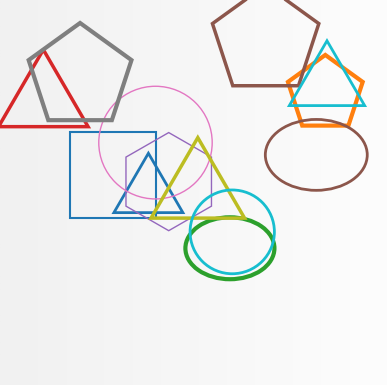[{"shape": "triangle", "thickness": 2, "radius": 0.51, "center": [0.383, 0.499]}, {"shape": "square", "thickness": 1.5, "radius": 0.56, "center": [0.292, 0.546]}, {"shape": "pentagon", "thickness": 3, "radius": 0.51, "center": [0.84, 0.756]}, {"shape": "oval", "thickness": 3, "radius": 0.57, "center": [0.593, 0.355]}, {"shape": "triangle", "thickness": 2.5, "radius": 0.67, "center": [0.112, 0.738]}, {"shape": "hexagon", "thickness": 1, "radius": 0.64, "center": [0.435, 0.528]}, {"shape": "pentagon", "thickness": 2.5, "radius": 0.72, "center": [0.686, 0.894]}, {"shape": "oval", "thickness": 2, "radius": 0.66, "center": [0.816, 0.598]}, {"shape": "circle", "thickness": 1, "radius": 0.73, "center": [0.401, 0.63]}, {"shape": "pentagon", "thickness": 3, "radius": 0.7, "center": [0.207, 0.801]}, {"shape": "triangle", "thickness": 2.5, "radius": 0.7, "center": [0.51, 0.503]}, {"shape": "triangle", "thickness": 2, "radius": 0.56, "center": [0.844, 0.782]}, {"shape": "circle", "thickness": 2, "radius": 0.54, "center": [0.599, 0.398]}]